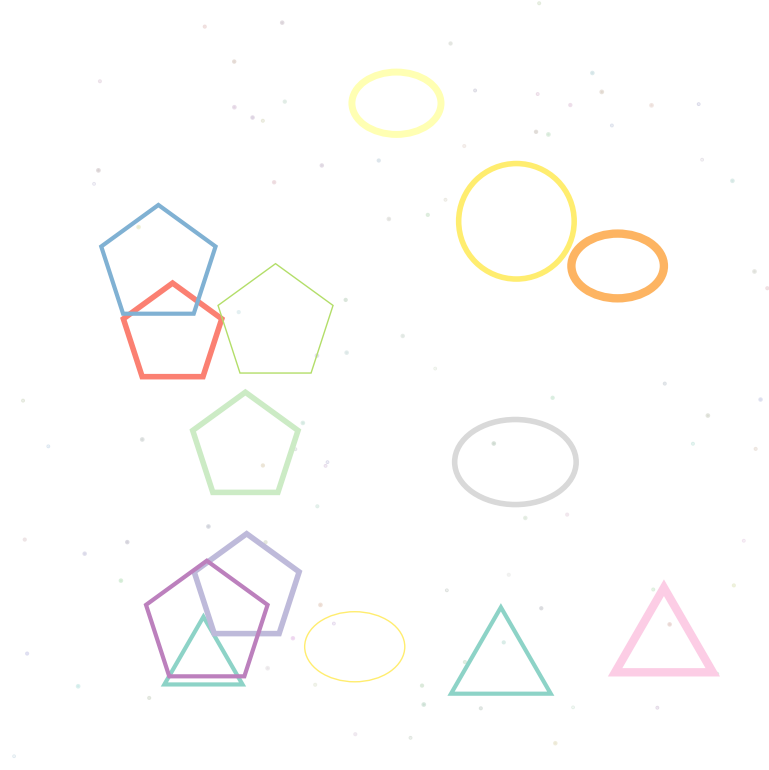[{"shape": "triangle", "thickness": 1.5, "radius": 0.37, "center": [0.651, 0.136]}, {"shape": "triangle", "thickness": 1.5, "radius": 0.29, "center": [0.264, 0.14]}, {"shape": "oval", "thickness": 2.5, "radius": 0.29, "center": [0.515, 0.866]}, {"shape": "pentagon", "thickness": 2, "radius": 0.36, "center": [0.32, 0.235]}, {"shape": "pentagon", "thickness": 2, "radius": 0.34, "center": [0.224, 0.565]}, {"shape": "pentagon", "thickness": 1.5, "radius": 0.39, "center": [0.206, 0.656]}, {"shape": "oval", "thickness": 3, "radius": 0.3, "center": [0.802, 0.655]}, {"shape": "pentagon", "thickness": 0.5, "radius": 0.39, "center": [0.358, 0.579]}, {"shape": "triangle", "thickness": 3, "radius": 0.37, "center": [0.862, 0.164]}, {"shape": "oval", "thickness": 2, "radius": 0.39, "center": [0.669, 0.4]}, {"shape": "pentagon", "thickness": 1.5, "radius": 0.41, "center": [0.269, 0.189]}, {"shape": "pentagon", "thickness": 2, "radius": 0.36, "center": [0.319, 0.419]}, {"shape": "circle", "thickness": 2, "radius": 0.38, "center": [0.671, 0.713]}, {"shape": "oval", "thickness": 0.5, "radius": 0.33, "center": [0.461, 0.16]}]